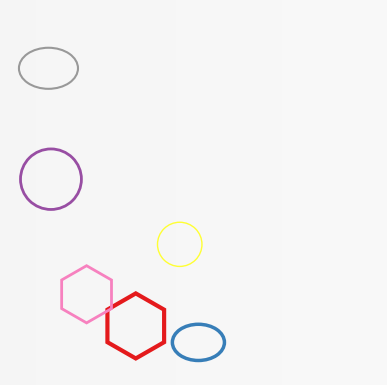[{"shape": "hexagon", "thickness": 3, "radius": 0.42, "center": [0.35, 0.153]}, {"shape": "oval", "thickness": 2.5, "radius": 0.34, "center": [0.512, 0.111]}, {"shape": "circle", "thickness": 2, "radius": 0.39, "center": [0.131, 0.535]}, {"shape": "circle", "thickness": 1, "radius": 0.29, "center": [0.464, 0.365]}, {"shape": "hexagon", "thickness": 2, "radius": 0.37, "center": [0.223, 0.236]}, {"shape": "oval", "thickness": 1.5, "radius": 0.38, "center": [0.125, 0.823]}]